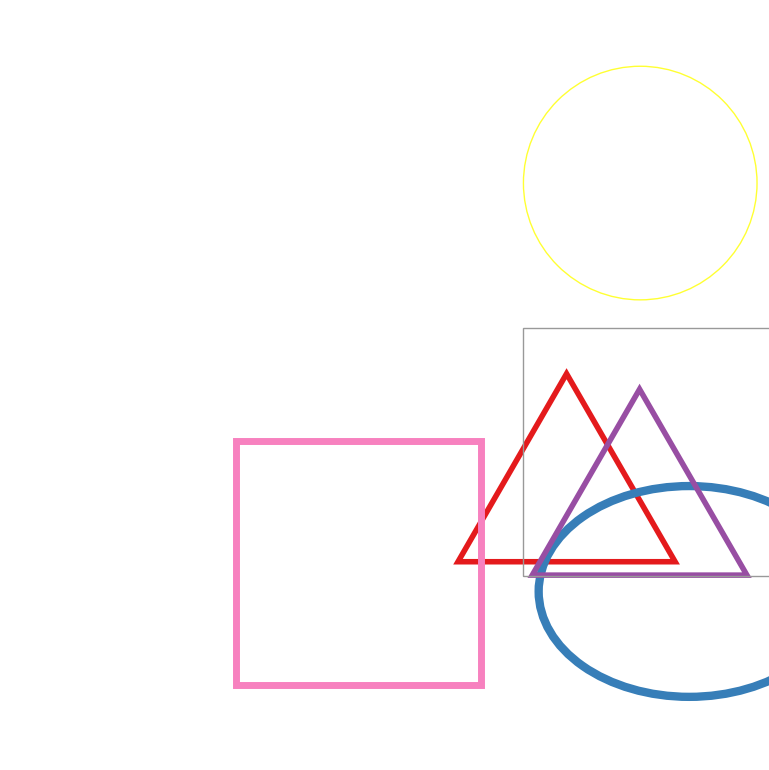[{"shape": "triangle", "thickness": 2, "radius": 0.81, "center": [0.736, 0.352]}, {"shape": "oval", "thickness": 3, "radius": 0.98, "center": [0.895, 0.232]}, {"shape": "triangle", "thickness": 2, "radius": 0.8, "center": [0.831, 0.334]}, {"shape": "circle", "thickness": 0.5, "radius": 0.76, "center": [0.831, 0.762]}, {"shape": "square", "thickness": 2.5, "radius": 0.79, "center": [0.466, 0.269]}, {"shape": "square", "thickness": 0.5, "radius": 0.81, "center": [0.841, 0.413]}]